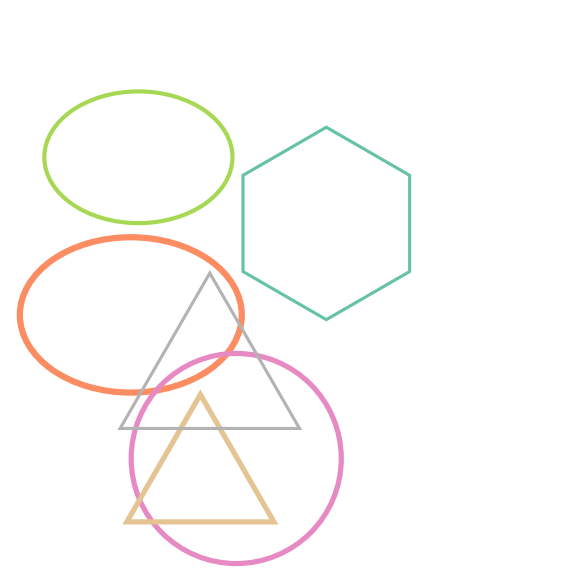[{"shape": "hexagon", "thickness": 1.5, "radius": 0.83, "center": [0.565, 0.612]}, {"shape": "oval", "thickness": 3, "radius": 0.96, "center": [0.227, 0.454]}, {"shape": "circle", "thickness": 2.5, "radius": 0.91, "center": [0.409, 0.205]}, {"shape": "oval", "thickness": 2, "radius": 0.81, "center": [0.24, 0.727]}, {"shape": "triangle", "thickness": 2.5, "radius": 0.74, "center": [0.347, 0.169]}, {"shape": "triangle", "thickness": 1.5, "radius": 0.9, "center": [0.363, 0.347]}]